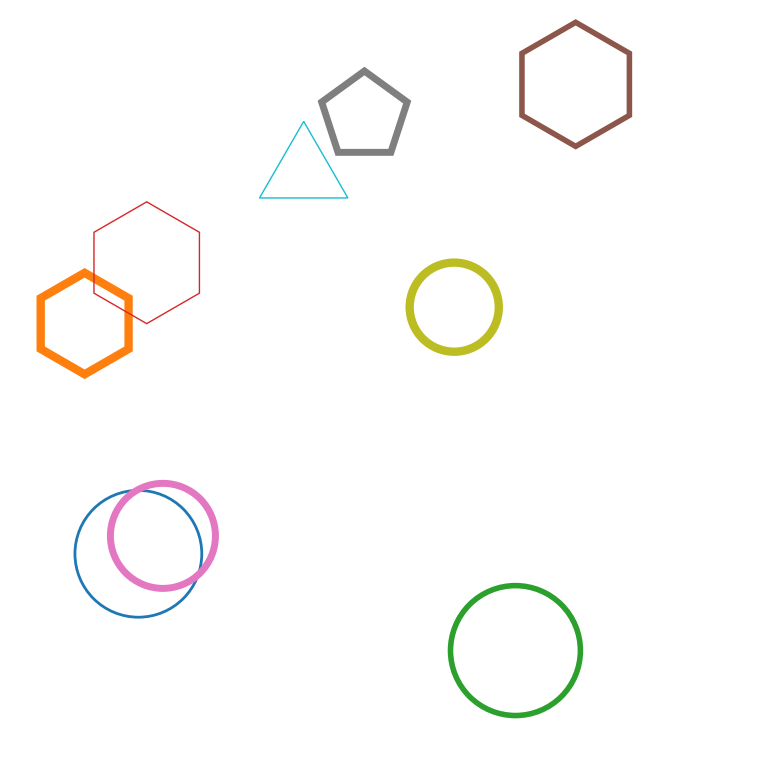[{"shape": "circle", "thickness": 1, "radius": 0.41, "center": [0.18, 0.281]}, {"shape": "hexagon", "thickness": 3, "radius": 0.33, "center": [0.11, 0.58]}, {"shape": "circle", "thickness": 2, "radius": 0.42, "center": [0.669, 0.155]}, {"shape": "hexagon", "thickness": 0.5, "radius": 0.4, "center": [0.191, 0.659]}, {"shape": "hexagon", "thickness": 2, "radius": 0.4, "center": [0.748, 0.89]}, {"shape": "circle", "thickness": 2.5, "radius": 0.34, "center": [0.212, 0.304]}, {"shape": "pentagon", "thickness": 2.5, "radius": 0.29, "center": [0.473, 0.849]}, {"shape": "circle", "thickness": 3, "radius": 0.29, "center": [0.59, 0.601]}, {"shape": "triangle", "thickness": 0.5, "radius": 0.33, "center": [0.394, 0.776]}]